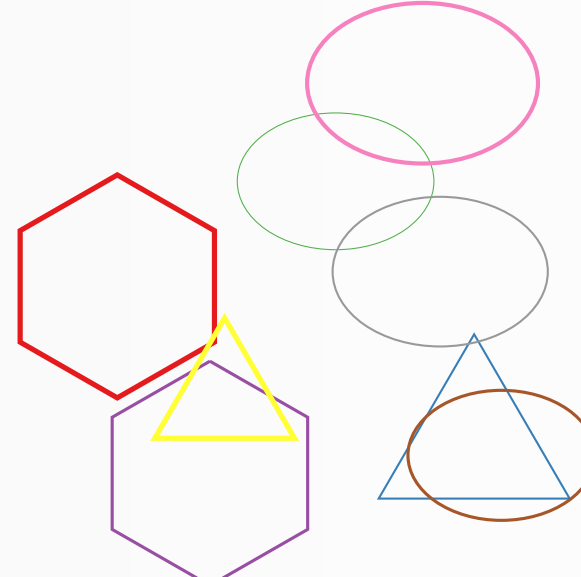[{"shape": "hexagon", "thickness": 2.5, "radius": 0.97, "center": [0.202, 0.503]}, {"shape": "triangle", "thickness": 1, "radius": 0.95, "center": [0.816, 0.231]}, {"shape": "oval", "thickness": 0.5, "radius": 0.85, "center": [0.577, 0.685]}, {"shape": "hexagon", "thickness": 1.5, "radius": 0.97, "center": [0.361, 0.179]}, {"shape": "triangle", "thickness": 2.5, "radius": 0.69, "center": [0.386, 0.31]}, {"shape": "oval", "thickness": 1.5, "radius": 0.8, "center": [0.863, 0.211]}, {"shape": "oval", "thickness": 2, "radius": 0.99, "center": [0.727, 0.855]}, {"shape": "oval", "thickness": 1, "radius": 0.93, "center": [0.757, 0.529]}]